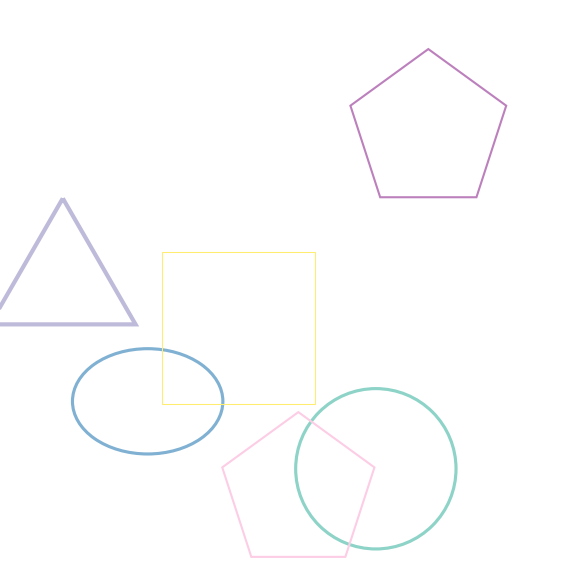[{"shape": "circle", "thickness": 1.5, "radius": 0.69, "center": [0.651, 0.187]}, {"shape": "triangle", "thickness": 2, "radius": 0.73, "center": [0.109, 0.51]}, {"shape": "oval", "thickness": 1.5, "radius": 0.65, "center": [0.256, 0.304]}, {"shape": "pentagon", "thickness": 1, "radius": 0.69, "center": [0.517, 0.147]}, {"shape": "pentagon", "thickness": 1, "radius": 0.71, "center": [0.742, 0.772]}, {"shape": "square", "thickness": 0.5, "radius": 0.66, "center": [0.414, 0.431]}]